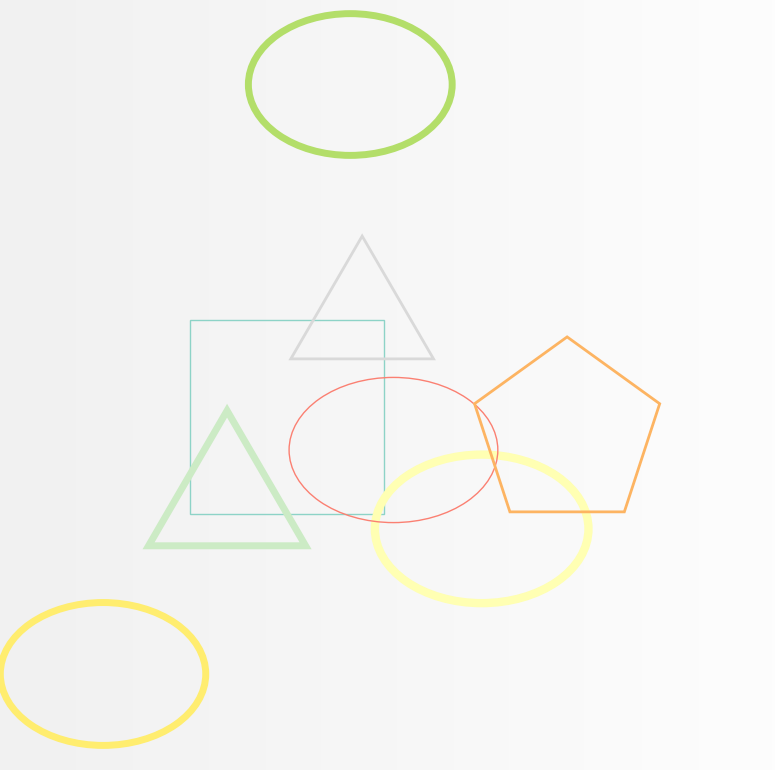[{"shape": "square", "thickness": 0.5, "radius": 0.63, "center": [0.37, 0.458]}, {"shape": "oval", "thickness": 3, "radius": 0.69, "center": [0.622, 0.313]}, {"shape": "oval", "thickness": 0.5, "radius": 0.67, "center": [0.508, 0.416]}, {"shape": "pentagon", "thickness": 1, "radius": 0.63, "center": [0.732, 0.437]}, {"shape": "oval", "thickness": 2.5, "radius": 0.66, "center": [0.452, 0.89]}, {"shape": "triangle", "thickness": 1, "radius": 0.53, "center": [0.467, 0.587]}, {"shape": "triangle", "thickness": 2.5, "radius": 0.58, "center": [0.293, 0.35]}, {"shape": "oval", "thickness": 2.5, "radius": 0.66, "center": [0.133, 0.125]}]